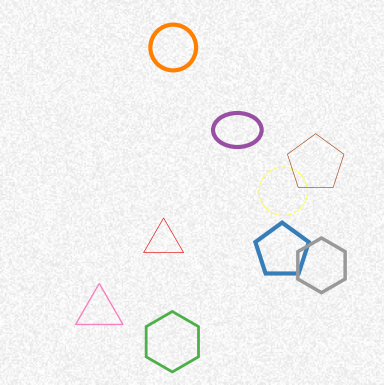[{"shape": "triangle", "thickness": 0.5, "radius": 0.3, "center": [0.425, 0.374]}, {"shape": "pentagon", "thickness": 3, "radius": 0.37, "center": [0.733, 0.349]}, {"shape": "hexagon", "thickness": 2, "radius": 0.39, "center": [0.448, 0.112]}, {"shape": "oval", "thickness": 3, "radius": 0.32, "center": [0.617, 0.662]}, {"shape": "circle", "thickness": 3, "radius": 0.3, "center": [0.45, 0.877]}, {"shape": "circle", "thickness": 0.5, "radius": 0.31, "center": [0.736, 0.503]}, {"shape": "pentagon", "thickness": 0.5, "radius": 0.39, "center": [0.82, 0.576]}, {"shape": "triangle", "thickness": 1, "radius": 0.36, "center": [0.258, 0.193]}, {"shape": "hexagon", "thickness": 2.5, "radius": 0.35, "center": [0.835, 0.311]}]